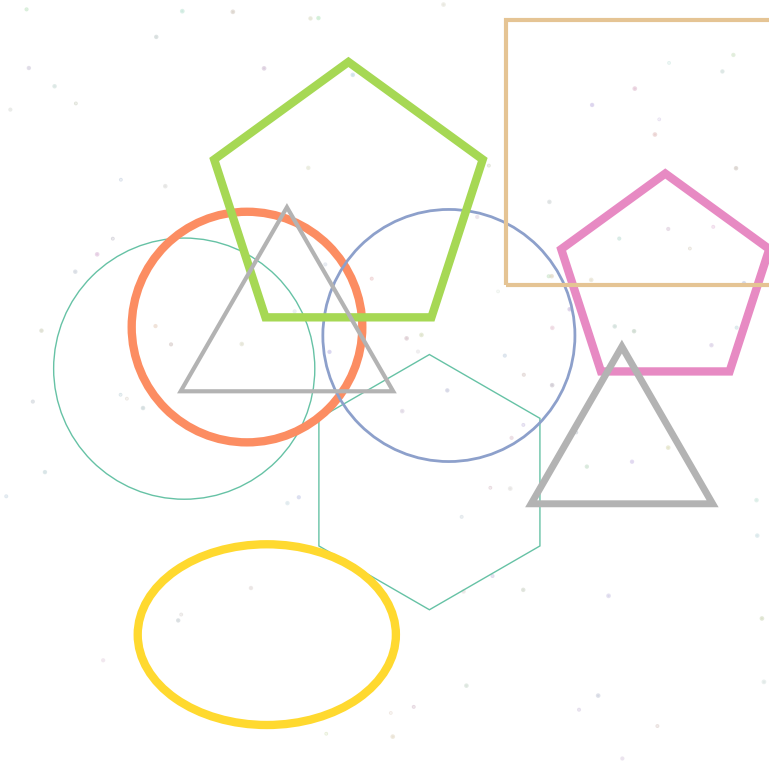[{"shape": "circle", "thickness": 0.5, "radius": 0.85, "center": [0.239, 0.521]}, {"shape": "hexagon", "thickness": 0.5, "radius": 0.83, "center": [0.558, 0.374]}, {"shape": "circle", "thickness": 3, "radius": 0.75, "center": [0.321, 0.575]}, {"shape": "circle", "thickness": 1, "radius": 0.82, "center": [0.583, 0.564]}, {"shape": "pentagon", "thickness": 3, "radius": 0.71, "center": [0.864, 0.633]}, {"shape": "pentagon", "thickness": 3, "radius": 0.92, "center": [0.453, 0.736]}, {"shape": "oval", "thickness": 3, "radius": 0.84, "center": [0.347, 0.176]}, {"shape": "square", "thickness": 1.5, "radius": 0.86, "center": [0.829, 0.802]}, {"shape": "triangle", "thickness": 1.5, "radius": 0.8, "center": [0.373, 0.572]}, {"shape": "triangle", "thickness": 2.5, "radius": 0.68, "center": [0.808, 0.414]}]